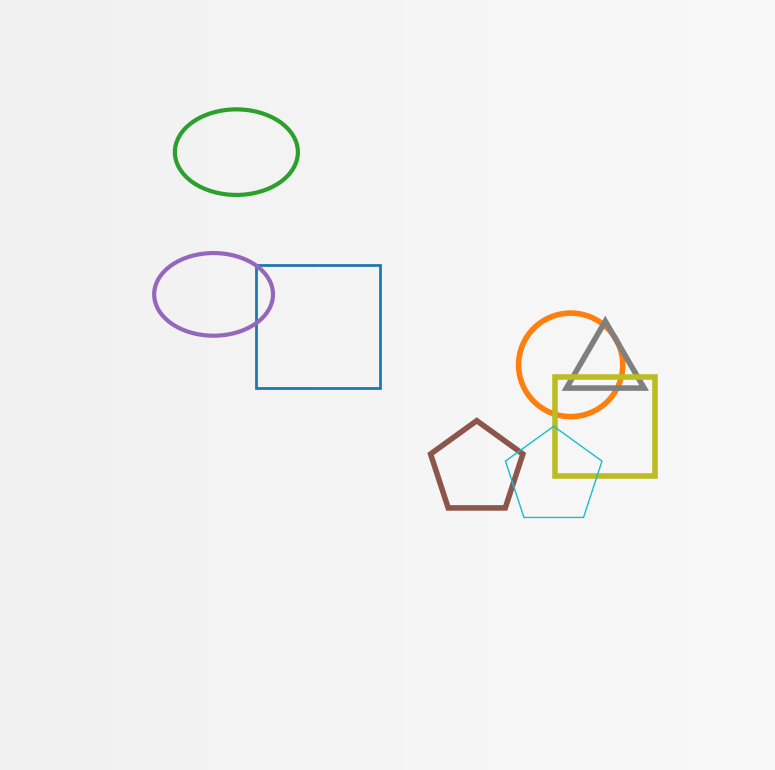[{"shape": "square", "thickness": 1, "radius": 0.4, "center": [0.411, 0.575]}, {"shape": "circle", "thickness": 2, "radius": 0.34, "center": [0.736, 0.526]}, {"shape": "oval", "thickness": 1.5, "radius": 0.4, "center": [0.305, 0.802]}, {"shape": "oval", "thickness": 1.5, "radius": 0.38, "center": [0.276, 0.618]}, {"shape": "pentagon", "thickness": 2, "radius": 0.31, "center": [0.615, 0.391]}, {"shape": "triangle", "thickness": 2, "radius": 0.29, "center": [0.781, 0.525]}, {"shape": "square", "thickness": 2, "radius": 0.32, "center": [0.781, 0.446]}, {"shape": "pentagon", "thickness": 0.5, "radius": 0.33, "center": [0.714, 0.381]}]